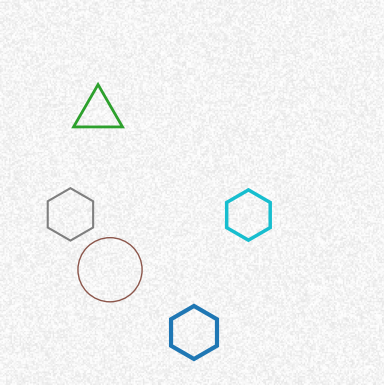[{"shape": "hexagon", "thickness": 3, "radius": 0.34, "center": [0.504, 0.136]}, {"shape": "triangle", "thickness": 2, "radius": 0.37, "center": [0.255, 0.707]}, {"shape": "circle", "thickness": 1, "radius": 0.42, "center": [0.286, 0.299]}, {"shape": "hexagon", "thickness": 1.5, "radius": 0.34, "center": [0.183, 0.443]}, {"shape": "hexagon", "thickness": 2.5, "radius": 0.33, "center": [0.645, 0.441]}]